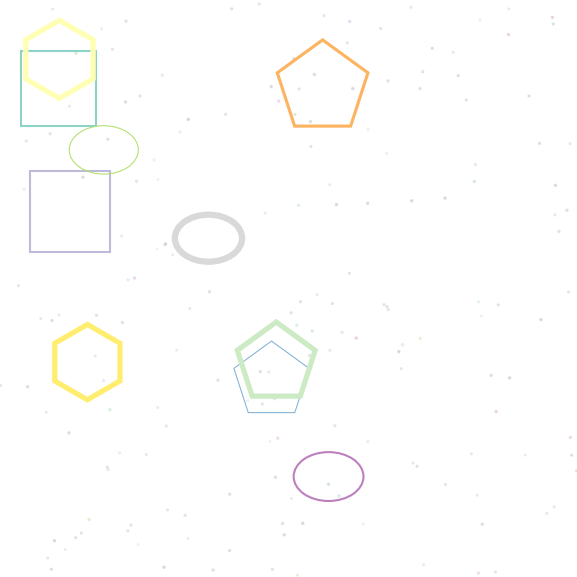[{"shape": "square", "thickness": 1, "radius": 0.32, "center": [0.101, 0.847]}, {"shape": "hexagon", "thickness": 2.5, "radius": 0.34, "center": [0.103, 0.896]}, {"shape": "square", "thickness": 1, "radius": 0.35, "center": [0.121, 0.633]}, {"shape": "pentagon", "thickness": 0.5, "radius": 0.34, "center": [0.47, 0.34]}, {"shape": "pentagon", "thickness": 1.5, "radius": 0.41, "center": [0.559, 0.848]}, {"shape": "oval", "thickness": 0.5, "radius": 0.3, "center": [0.18, 0.74]}, {"shape": "oval", "thickness": 3, "radius": 0.29, "center": [0.361, 0.587]}, {"shape": "oval", "thickness": 1, "radius": 0.3, "center": [0.569, 0.174]}, {"shape": "pentagon", "thickness": 2.5, "radius": 0.35, "center": [0.478, 0.371]}, {"shape": "hexagon", "thickness": 2.5, "radius": 0.33, "center": [0.151, 0.372]}]